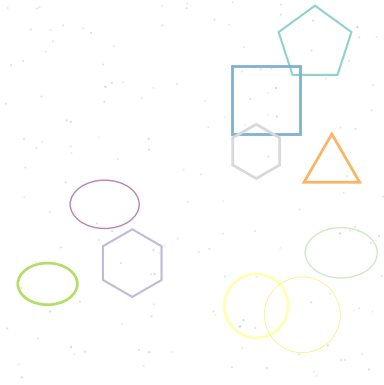[{"shape": "pentagon", "thickness": 1.5, "radius": 0.5, "center": [0.818, 0.886]}, {"shape": "circle", "thickness": 2, "radius": 0.42, "center": [0.666, 0.205]}, {"shape": "hexagon", "thickness": 1.5, "radius": 0.44, "center": [0.344, 0.317]}, {"shape": "square", "thickness": 2, "radius": 0.44, "center": [0.692, 0.741]}, {"shape": "triangle", "thickness": 2, "radius": 0.42, "center": [0.862, 0.568]}, {"shape": "oval", "thickness": 2, "radius": 0.39, "center": [0.124, 0.263]}, {"shape": "hexagon", "thickness": 2, "radius": 0.35, "center": [0.665, 0.607]}, {"shape": "oval", "thickness": 1, "radius": 0.45, "center": [0.272, 0.469]}, {"shape": "oval", "thickness": 1, "radius": 0.47, "center": [0.886, 0.343]}, {"shape": "circle", "thickness": 0.5, "radius": 0.49, "center": [0.785, 0.182]}]